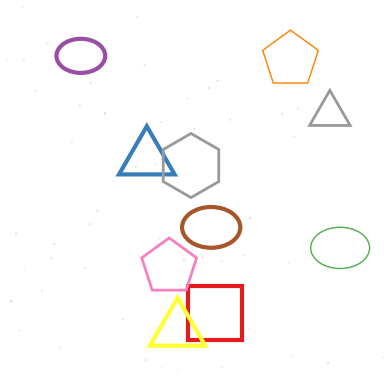[{"shape": "square", "thickness": 3, "radius": 0.35, "center": [0.558, 0.187]}, {"shape": "triangle", "thickness": 3, "radius": 0.42, "center": [0.381, 0.589]}, {"shape": "oval", "thickness": 1, "radius": 0.38, "center": [0.883, 0.356]}, {"shape": "oval", "thickness": 3, "radius": 0.32, "center": [0.21, 0.855]}, {"shape": "pentagon", "thickness": 1, "radius": 0.38, "center": [0.755, 0.846]}, {"shape": "triangle", "thickness": 3, "radius": 0.41, "center": [0.461, 0.144]}, {"shape": "oval", "thickness": 3, "radius": 0.38, "center": [0.549, 0.409]}, {"shape": "pentagon", "thickness": 2, "radius": 0.37, "center": [0.439, 0.307]}, {"shape": "hexagon", "thickness": 2, "radius": 0.42, "center": [0.496, 0.57]}, {"shape": "triangle", "thickness": 2, "radius": 0.3, "center": [0.857, 0.705]}]